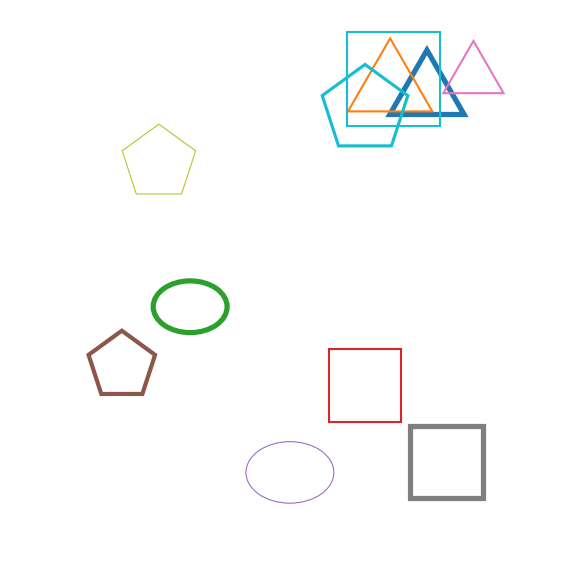[{"shape": "triangle", "thickness": 2.5, "radius": 0.37, "center": [0.739, 0.838]}, {"shape": "triangle", "thickness": 1, "radius": 0.42, "center": [0.676, 0.848]}, {"shape": "oval", "thickness": 2.5, "radius": 0.32, "center": [0.329, 0.468]}, {"shape": "square", "thickness": 1, "radius": 0.31, "center": [0.632, 0.332]}, {"shape": "oval", "thickness": 0.5, "radius": 0.38, "center": [0.502, 0.181]}, {"shape": "pentagon", "thickness": 2, "radius": 0.3, "center": [0.211, 0.366]}, {"shape": "triangle", "thickness": 1, "radius": 0.3, "center": [0.82, 0.868]}, {"shape": "square", "thickness": 2.5, "radius": 0.31, "center": [0.773, 0.199]}, {"shape": "pentagon", "thickness": 0.5, "radius": 0.33, "center": [0.275, 0.717]}, {"shape": "pentagon", "thickness": 1.5, "radius": 0.39, "center": [0.632, 0.81]}, {"shape": "square", "thickness": 1, "radius": 0.41, "center": [0.681, 0.862]}]